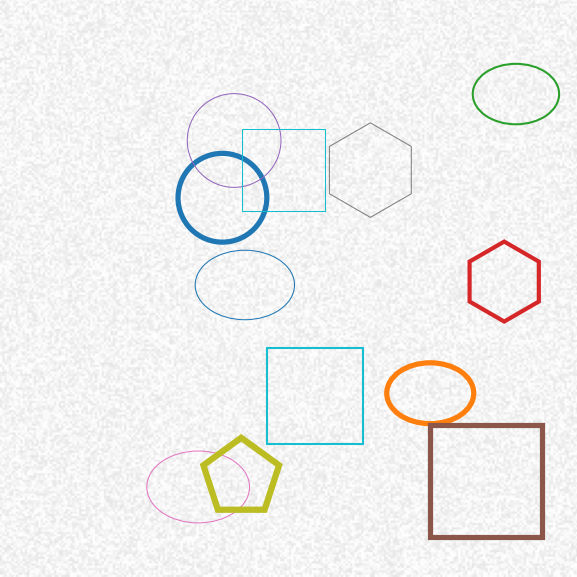[{"shape": "oval", "thickness": 0.5, "radius": 0.43, "center": [0.424, 0.506]}, {"shape": "circle", "thickness": 2.5, "radius": 0.38, "center": [0.385, 0.657]}, {"shape": "oval", "thickness": 2.5, "radius": 0.38, "center": [0.745, 0.318]}, {"shape": "oval", "thickness": 1, "radius": 0.37, "center": [0.893, 0.836]}, {"shape": "hexagon", "thickness": 2, "radius": 0.35, "center": [0.873, 0.512]}, {"shape": "circle", "thickness": 0.5, "radius": 0.41, "center": [0.405, 0.756]}, {"shape": "square", "thickness": 2.5, "radius": 0.48, "center": [0.841, 0.166]}, {"shape": "oval", "thickness": 0.5, "radius": 0.44, "center": [0.343, 0.156]}, {"shape": "hexagon", "thickness": 0.5, "radius": 0.41, "center": [0.641, 0.705]}, {"shape": "pentagon", "thickness": 3, "radius": 0.34, "center": [0.418, 0.172]}, {"shape": "square", "thickness": 0.5, "radius": 0.36, "center": [0.491, 0.705]}, {"shape": "square", "thickness": 1, "radius": 0.42, "center": [0.545, 0.313]}]